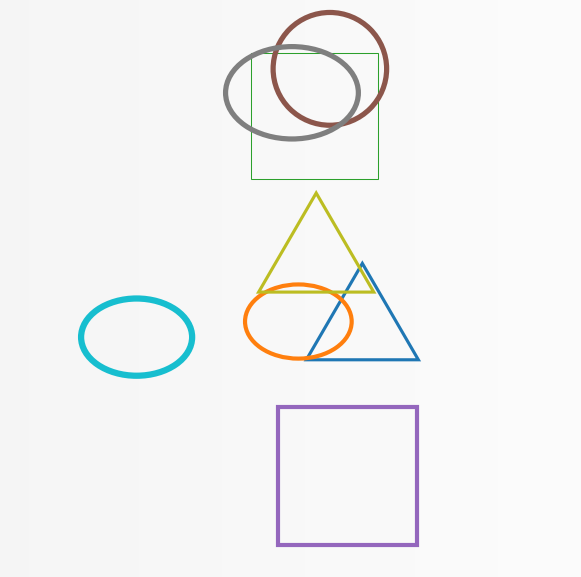[{"shape": "triangle", "thickness": 1.5, "radius": 0.56, "center": [0.623, 0.432]}, {"shape": "oval", "thickness": 2, "radius": 0.46, "center": [0.513, 0.442]}, {"shape": "square", "thickness": 0.5, "radius": 0.54, "center": [0.541, 0.799]}, {"shape": "square", "thickness": 2, "radius": 0.6, "center": [0.598, 0.175]}, {"shape": "circle", "thickness": 2.5, "radius": 0.49, "center": [0.568, 0.88]}, {"shape": "oval", "thickness": 2.5, "radius": 0.57, "center": [0.502, 0.838]}, {"shape": "triangle", "thickness": 1.5, "radius": 0.57, "center": [0.544, 0.551]}, {"shape": "oval", "thickness": 3, "radius": 0.48, "center": [0.235, 0.415]}]